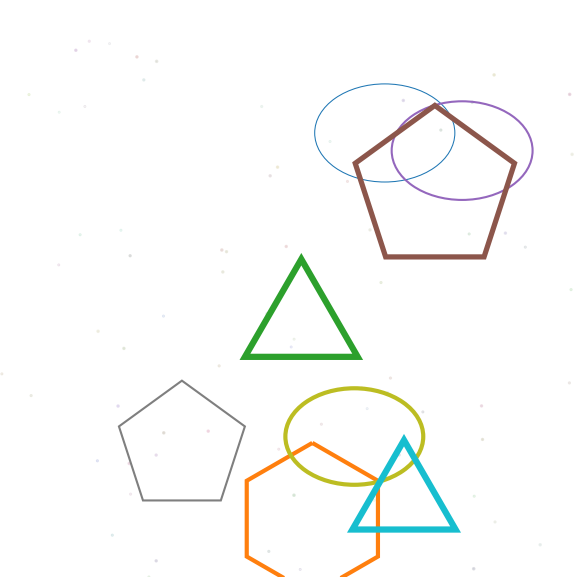[{"shape": "oval", "thickness": 0.5, "radius": 0.61, "center": [0.666, 0.769]}, {"shape": "hexagon", "thickness": 2, "radius": 0.66, "center": [0.541, 0.101]}, {"shape": "triangle", "thickness": 3, "radius": 0.56, "center": [0.522, 0.438]}, {"shape": "oval", "thickness": 1, "radius": 0.61, "center": [0.8, 0.738]}, {"shape": "pentagon", "thickness": 2.5, "radius": 0.72, "center": [0.753, 0.672]}, {"shape": "pentagon", "thickness": 1, "radius": 0.57, "center": [0.315, 0.225]}, {"shape": "oval", "thickness": 2, "radius": 0.6, "center": [0.614, 0.243]}, {"shape": "triangle", "thickness": 3, "radius": 0.52, "center": [0.7, 0.134]}]